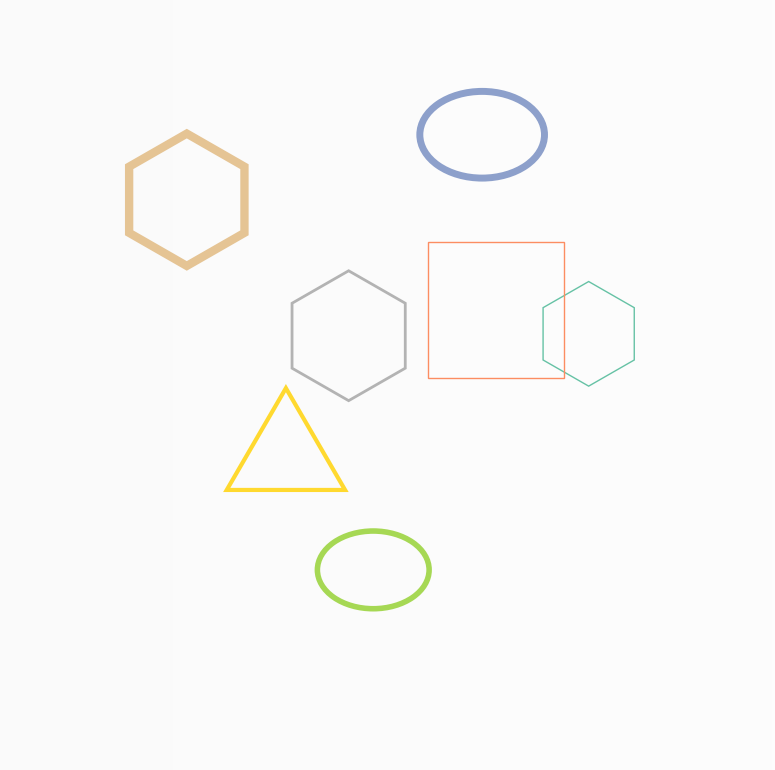[{"shape": "hexagon", "thickness": 0.5, "radius": 0.34, "center": [0.76, 0.566]}, {"shape": "square", "thickness": 0.5, "radius": 0.44, "center": [0.64, 0.597]}, {"shape": "oval", "thickness": 2.5, "radius": 0.4, "center": [0.622, 0.825]}, {"shape": "oval", "thickness": 2, "radius": 0.36, "center": [0.482, 0.26]}, {"shape": "triangle", "thickness": 1.5, "radius": 0.44, "center": [0.369, 0.408]}, {"shape": "hexagon", "thickness": 3, "radius": 0.43, "center": [0.241, 0.741]}, {"shape": "hexagon", "thickness": 1, "radius": 0.42, "center": [0.45, 0.564]}]